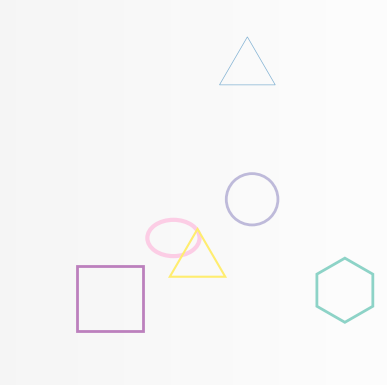[{"shape": "hexagon", "thickness": 2, "radius": 0.42, "center": [0.89, 0.246]}, {"shape": "circle", "thickness": 2, "radius": 0.33, "center": [0.651, 0.482]}, {"shape": "triangle", "thickness": 0.5, "radius": 0.42, "center": [0.638, 0.821]}, {"shape": "oval", "thickness": 3, "radius": 0.34, "center": [0.448, 0.382]}, {"shape": "square", "thickness": 2, "radius": 0.43, "center": [0.284, 0.224]}, {"shape": "triangle", "thickness": 1.5, "radius": 0.41, "center": [0.51, 0.323]}]